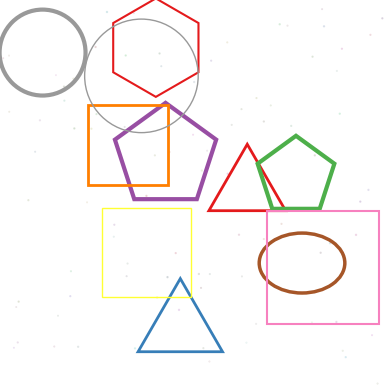[{"shape": "hexagon", "thickness": 1.5, "radius": 0.64, "center": [0.405, 0.876]}, {"shape": "triangle", "thickness": 2, "radius": 0.58, "center": [0.642, 0.51]}, {"shape": "triangle", "thickness": 2, "radius": 0.63, "center": [0.468, 0.15]}, {"shape": "pentagon", "thickness": 3, "radius": 0.52, "center": [0.769, 0.542]}, {"shape": "pentagon", "thickness": 3, "radius": 0.69, "center": [0.43, 0.595]}, {"shape": "square", "thickness": 2, "radius": 0.52, "center": [0.333, 0.622]}, {"shape": "square", "thickness": 1, "radius": 0.58, "center": [0.38, 0.345]}, {"shape": "oval", "thickness": 2.5, "radius": 0.56, "center": [0.784, 0.317]}, {"shape": "square", "thickness": 1.5, "radius": 0.73, "center": [0.838, 0.305]}, {"shape": "circle", "thickness": 1, "radius": 0.74, "center": [0.367, 0.803]}, {"shape": "circle", "thickness": 3, "radius": 0.56, "center": [0.111, 0.863]}]